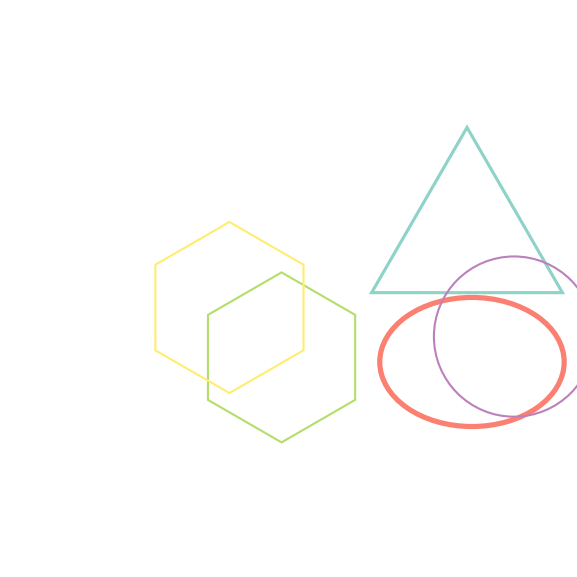[{"shape": "triangle", "thickness": 1.5, "radius": 0.95, "center": [0.809, 0.588]}, {"shape": "oval", "thickness": 2.5, "radius": 0.8, "center": [0.817, 0.372]}, {"shape": "hexagon", "thickness": 1, "radius": 0.74, "center": [0.488, 0.38]}, {"shape": "circle", "thickness": 1, "radius": 0.69, "center": [0.89, 0.416]}, {"shape": "hexagon", "thickness": 1, "radius": 0.74, "center": [0.397, 0.467]}]